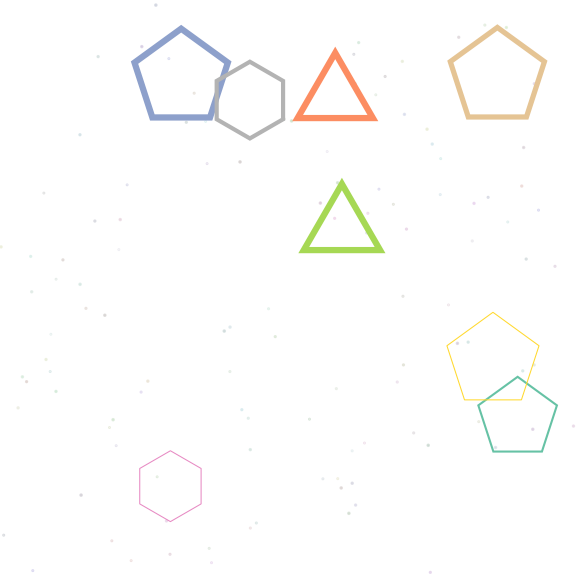[{"shape": "pentagon", "thickness": 1, "radius": 0.36, "center": [0.896, 0.275]}, {"shape": "triangle", "thickness": 3, "radius": 0.38, "center": [0.581, 0.832]}, {"shape": "pentagon", "thickness": 3, "radius": 0.42, "center": [0.314, 0.864]}, {"shape": "hexagon", "thickness": 0.5, "radius": 0.31, "center": [0.295, 0.157]}, {"shape": "triangle", "thickness": 3, "radius": 0.38, "center": [0.592, 0.604]}, {"shape": "pentagon", "thickness": 0.5, "radius": 0.42, "center": [0.854, 0.375]}, {"shape": "pentagon", "thickness": 2.5, "radius": 0.43, "center": [0.861, 0.866]}, {"shape": "hexagon", "thickness": 2, "radius": 0.33, "center": [0.433, 0.826]}]